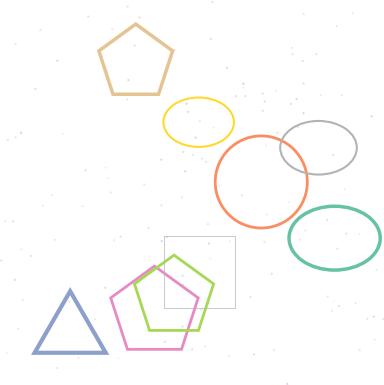[{"shape": "oval", "thickness": 2.5, "radius": 0.59, "center": [0.869, 0.381]}, {"shape": "circle", "thickness": 2, "radius": 0.6, "center": [0.679, 0.527]}, {"shape": "triangle", "thickness": 3, "radius": 0.53, "center": [0.182, 0.137]}, {"shape": "pentagon", "thickness": 2, "radius": 0.6, "center": [0.401, 0.189]}, {"shape": "pentagon", "thickness": 2, "radius": 0.54, "center": [0.452, 0.229]}, {"shape": "oval", "thickness": 1.5, "radius": 0.46, "center": [0.516, 0.683]}, {"shape": "pentagon", "thickness": 2.5, "radius": 0.5, "center": [0.353, 0.837]}, {"shape": "oval", "thickness": 1.5, "radius": 0.5, "center": [0.827, 0.616]}, {"shape": "square", "thickness": 0.5, "radius": 0.46, "center": [0.518, 0.293]}]